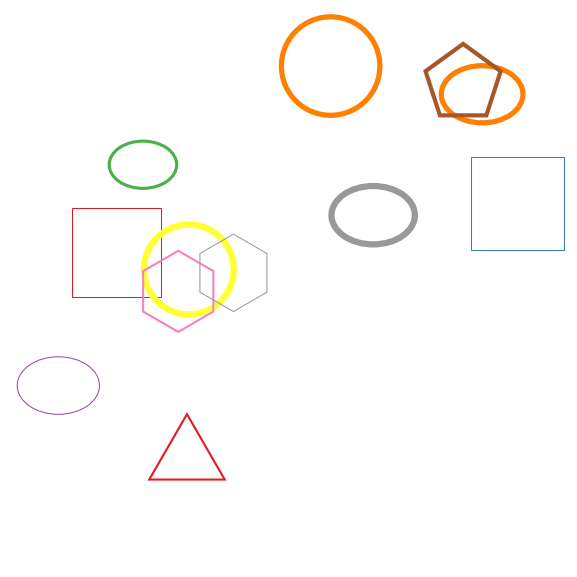[{"shape": "triangle", "thickness": 1, "radius": 0.38, "center": [0.324, 0.206]}, {"shape": "square", "thickness": 0.5, "radius": 0.39, "center": [0.202, 0.562]}, {"shape": "square", "thickness": 0.5, "radius": 0.4, "center": [0.897, 0.647]}, {"shape": "oval", "thickness": 1.5, "radius": 0.29, "center": [0.247, 0.714]}, {"shape": "oval", "thickness": 0.5, "radius": 0.36, "center": [0.101, 0.332]}, {"shape": "oval", "thickness": 2.5, "radius": 0.35, "center": [0.835, 0.836]}, {"shape": "circle", "thickness": 2.5, "radius": 0.43, "center": [0.573, 0.885]}, {"shape": "circle", "thickness": 3, "radius": 0.39, "center": [0.327, 0.533]}, {"shape": "pentagon", "thickness": 2, "radius": 0.34, "center": [0.802, 0.855]}, {"shape": "hexagon", "thickness": 1, "radius": 0.35, "center": [0.309, 0.495]}, {"shape": "oval", "thickness": 3, "radius": 0.36, "center": [0.646, 0.626]}, {"shape": "hexagon", "thickness": 0.5, "radius": 0.34, "center": [0.404, 0.527]}]